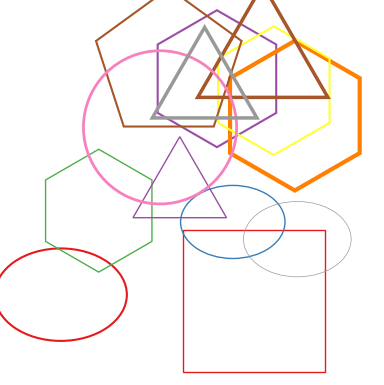[{"shape": "oval", "thickness": 1.5, "radius": 0.86, "center": [0.158, 0.235]}, {"shape": "square", "thickness": 1, "radius": 0.93, "center": [0.66, 0.219]}, {"shape": "oval", "thickness": 1, "radius": 0.68, "center": [0.605, 0.424]}, {"shape": "hexagon", "thickness": 1, "radius": 0.8, "center": [0.256, 0.453]}, {"shape": "hexagon", "thickness": 1.5, "radius": 0.89, "center": [0.563, 0.796]}, {"shape": "triangle", "thickness": 1, "radius": 0.7, "center": [0.467, 0.505]}, {"shape": "hexagon", "thickness": 3, "radius": 0.97, "center": [0.766, 0.7]}, {"shape": "hexagon", "thickness": 1.5, "radius": 0.84, "center": [0.711, 0.764]}, {"shape": "triangle", "thickness": 2.5, "radius": 0.98, "center": [0.683, 0.845]}, {"shape": "pentagon", "thickness": 1.5, "radius": 0.99, "center": [0.438, 0.832]}, {"shape": "circle", "thickness": 2, "radius": 0.99, "center": [0.416, 0.669]}, {"shape": "triangle", "thickness": 2.5, "radius": 0.78, "center": [0.532, 0.772]}, {"shape": "oval", "thickness": 0.5, "radius": 0.7, "center": [0.772, 0.379]}]